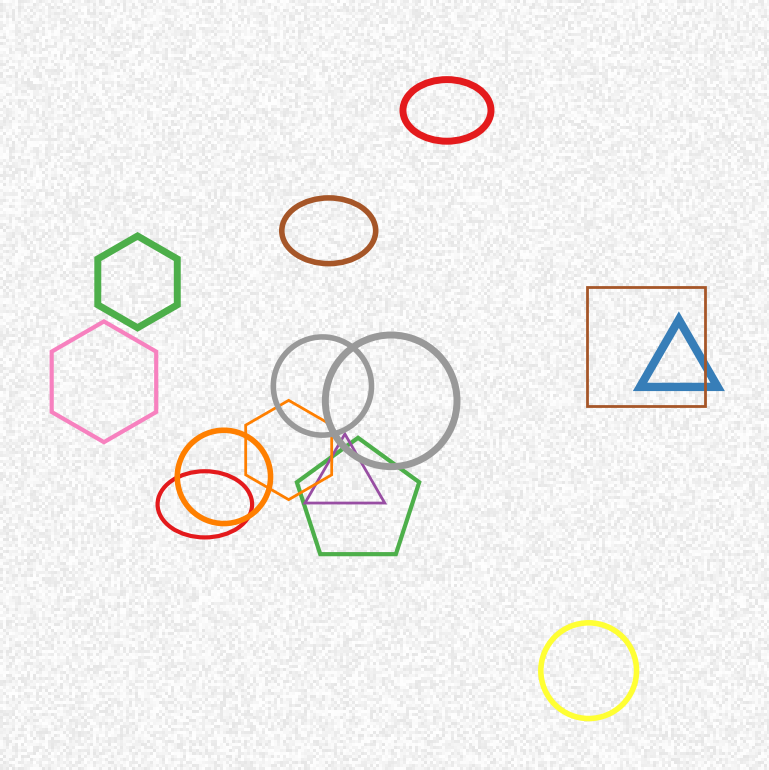[{"shape": "oval", "thickness": 1.5, "radius": 0.31, "center": [0.266, 0.345]}, {"shape": "oval", "thickness": 2.5, "radius": 0.29, "center": [0.58, 0.857]}, {"shape": "triangle", "thickness": 3, "radius": 0.29, "center": [0.882, 0.527]}, {"shape": "pentagon", "thickness": 1.5, "radius": 0.42, "center": [0.465, 0.348]}, {"shape": "hexagon", "thickness": 2.5, "radius": 0.3, "center": [0.179, 0.634]}, {"shape": "triangle", "thickness": 1, "radius": 0.3, "center": [0.448, 0.377]}, {"shape": "hexagon", "thickness": 1, "radius": 0.32, "center": [0.375, 0.416]}, {"shape": "circle", "thickness": 2, "radius": 0.3, "center": [0.291, 0.381]}, {"shape": "circle", "thickness": 2, "radius": 0.31, "center": [0.765, 0.129]}, {"shape": "square", "thickness": 1, "radius": 0.38, "center": [0.839, 0.55]}, {"shape": "oval", "thickness": 2, "radius": 0.3, "center": [0.427, 0.7]}, {"shape": "hexagon", "thickness": 1.5, "radius": 0.39, "center": [0.135, 0.504]}, {"shape": "circle", "thickness": 2.5, "radius": 0.43, "center": [0.508, 0.479]}, {"shape": "circle", "thickness": 2, "radius": 0.32, "center": [0.419, 0.499]}]